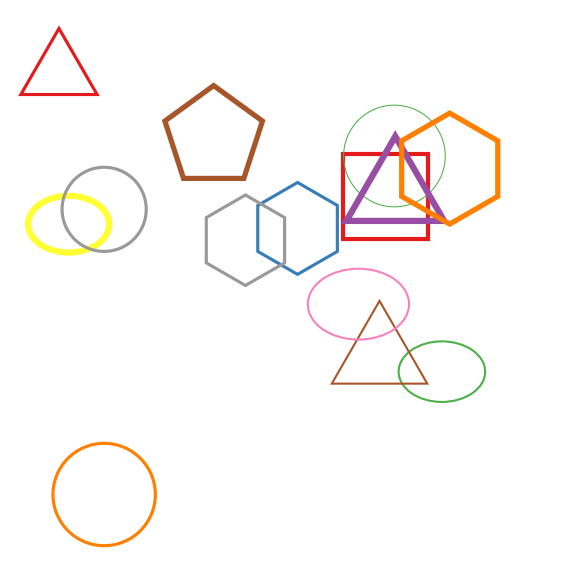[{"shape": "square", "thickness": 2, "radius": 0.37, "center": [0.668, 0.659]}, {"shape": "triangle", "thickness": 1.5, "radius": 0.38, "center": [0.102, 0.874]}, {"shape": "hexagon", "thickness": 1.5, "radius": 0.4, "center": [0.515, 0.604]}, {"shape": "oval", "thickness": 1, "radius": 0.37, "center": [0.765, 0.356]}, {"shape": "circle", "thickness": 0.5, "radius": 0.44, "center": [0.683, 0.729]}, {"shape": "triangle", "thickness": 3, "radius": 0.49, "center": [0.684, 0.665]}, {"shape": "circle", "thickness": 1.5, "radius": 0.44, "center": [0.18, 0.143]}, {"shape": "hexagon", "thickness": 2.5, "radius": 0.48, "center": [0.779, 0.707]}, {"shape": "oval", "thickness": 3, "radius": 0.35, "center": [0.119, 0.611]}, {"shape": "pentagon", "thickness": 2.5, "radius": 0.44, "center": [0.37, 0.762]}, {"shape": "triangle", "thickness": 1, "radius": 0.48, "center": [0.657, 0.383]}, {"shape": "oval", "thickness": 1, "radius": 0.44, "center": [0.621, 0.472]}, {"shape": "hexagon", "thickness": 1.5, "radius": 0.39, "center": [0.425, 0.583]}, {"shape": "circle", "thickness": 1.5, "radius": 0.36, "center": [0.18, 0.637]}]